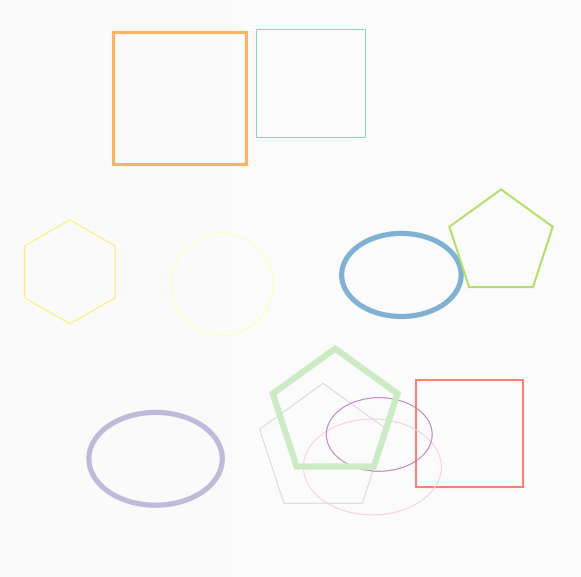[{"shape": "square", "thickness": 0.5, "radius": 0.47, "center": [0.534, 0.855]}, {"shape": "circle", "thickness": 0.5, "radius": 0.44, "center": [0.382, 0.507]}, {"shape": "oval", "thickness": 2.5, "radius": 0.57, "center": [0.268, 0.205]}, {"shape": "square", "thickness": 1, "radius": 0.46, "center": [0.808, 0.248]}, {"shape": "oval", "thickness": 2.5, "radius": 0.51, "center": [0.691, 0.523]}, {"shape": "square", "thickness": 1.5, "radius": 0.57, "center": [0.309, 0.829]}, {"shape": "pentagon", "thickness": 1, "radius": 0.47, "center": [0.862, 0.578]}, {"shape": "oval", "thickness": 0.5, "radius": 0.59, "center": [0.641, 0.191]}, {"shape": "pentagon", "thickness": 0.5, "radius": 0.57, "center": [0.556, 0.221]}, {"shape": "oval", "thickness": 0.5, "radius": 0.46, "center": [0.652, 0.247]}, {"shape": "pentagon", "thickness": 3, "radius": 0.56, "center": [0.577, 0.283]}, {"shape": "hexagon", "thickness": 0.5, "radius": 0.45, "center": [0.12, 0.528]}]